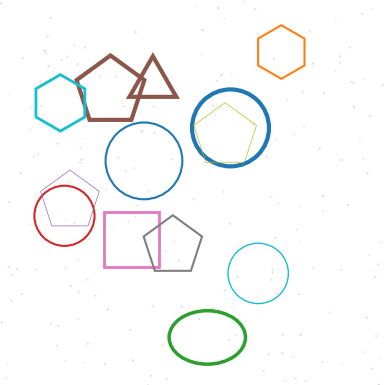[{"shape": "circle", "thickness": 1.5, "radius": 0.5, "center": [0.374, 0.582]}, {"shape": "circle", "thickness": 3, "radius": 0.5, "center": [0.599, 0.668]}, {"shape": "hexagon", "thickness": 1.5, "radius": 0.35, "center": [0.731, 0.865]}, {"shape": "oval", "thickness": 2.5, "radius": 0.5, "center": [0.538, 0.124]}, {"shape": "circle", "thickness": 1.5, "radius": 0.39, "center": [0.167, 0.439]}, {"shape": "pentagon", "thickness": 0.5, "radius": 0.4, "center": [0.182, 0.478]}, {"shape": "pentagon", "thickness": 3, "radius": 0.46, "center": [0.287, 0.763]}, {"shape": "triangle", "thickness": 3, "radius": 0.35, "center": [0.397, 0.784]}, {"shape": "square", "thickness": 2, "radius": 0.36, "center": [0.342, 0.379]}, {"shape": "pentagon", "thickness": 1.5, "radius": 0.4, "center": [0.449, 0.361]}, {"shape": "pentagon", "thickness": 0.5, "radius": 0.43, "center": [0.585, 0.648]}, {"shape": "circle", "thickness": 1, "radius": 0.39, "center": [0.671, 0.29]}, {"shape": "hexagon", "thickness": 2, "radius": 0.37, "center": [0.157, 0.733]}]